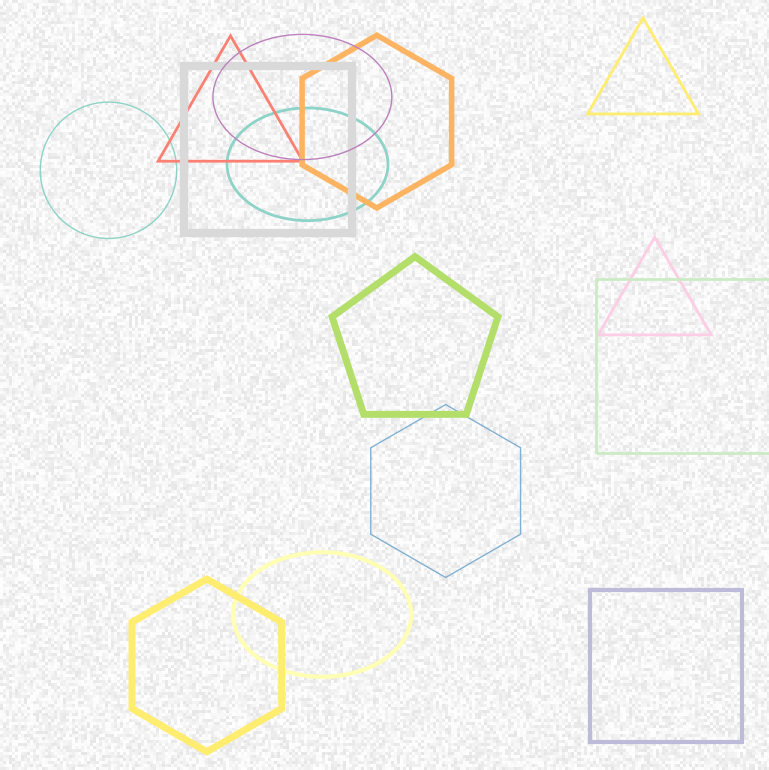[{"shape": "oval", "thickness": 1, "radius": 0.52, "center": [0.399, 0.787]}, {"shape": "circle", "thickness": 0.5, "radius": 0.44, "center": [0.141, 0.779]}, {"shape": "oval", "thickness": 1.5, "radius": 0.58, "center": [0.418, 0.202]}, {"shape": "square", "thickness": 1.5, "radius": 0.49, "center": [0.864, 0.135]}, {"shape": "triangle", "thickness": 1, "radius": 0.54, "center": [0.299, 0.845]}, {"shape": "hexagon", "thickness": 0.5, "radius": 0.56, "center": [0.579, 0.362]}, {"shape": "hexagon", "thickness": 2, "radius": 0.56, "center": [0.489, 0.842]}, {"shape": "pentagon", "thickness": 2.5, "radius": 0.57, "center": [0.539, 0.554]}, {"shape": "triangle", "thickness": 1, "radius": 0.42, "center": [0.85, 0.607]}, {"shape": "square", "thickness": 3, "radius": 0.54, "center": [0.348, 0.806]}, {"shape": "oval", "thickness": 0.5, "radius": 0.58, "center": [0.393, 0.874]}, {"shape": "square", "thickness": 1, "radius": 0.57, "center": [0.887, 0.525]}, {"shape": "triangle", "thickness": 1, "radius": 0.42, "center": [0.835, 0.894]}, {"shape": "hexagon", "thickness": 2.5, "radius": 0.56, "center": [0.269, 0.136]}]